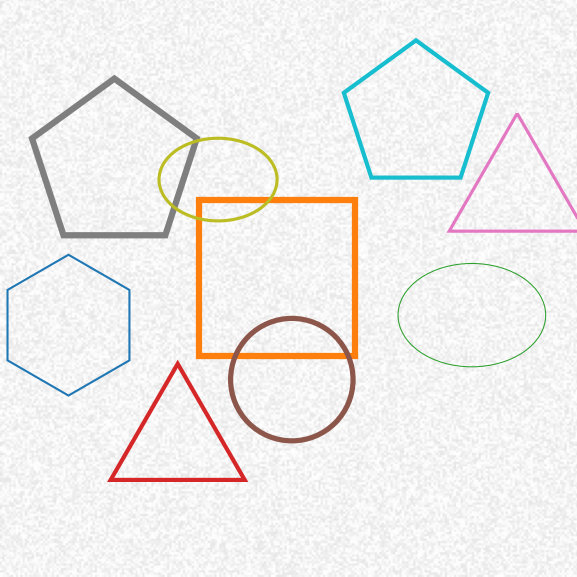[{"shape": "hexagon", "thickness": 1, "radius": 0.61, "center": [0.119, 0.436]}, {"shape": "square", "thickness": 3, "radius": 0.67, "center": [0.48, 0.518]}, {"shape": "oval", "thickness": 0.5, "radius": 0.64, "center": [0.817, 0.453]}, {"shape": "triangle", "thickness": 2, "radius": 0.67, "center": [0.308, 0.235]}, {"shape": "circle", "thickness": 2.5, "radius": 0.53, "center": [0.505, 0.342]}, {"shape": "triangle", "thickness": 1.5, "radius": 0.68, "center": [0.896, 0.667]}, {"shape": "pentagon", "thickness": 3, "radius": 0.75, "center": [0.198, 0.713]}, {"shape": "oval", "thickness": 1.5, "radius": 0.51, "center": [0.378, 0.688]}, {"shape": "pentagon", "thickness": 2, "radius": 0.66, "center": [0.72, 0.798]}]